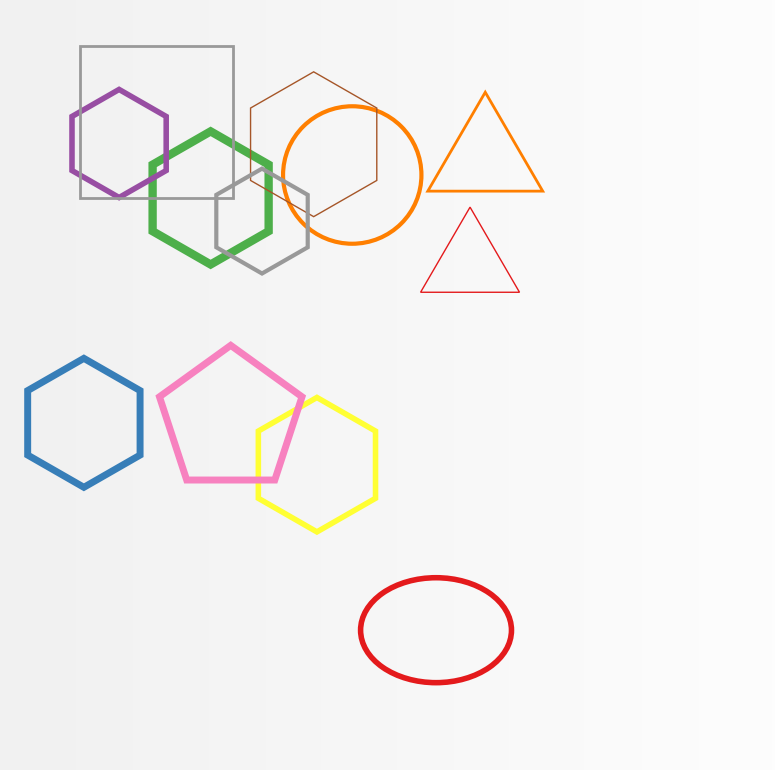[{"shape": "triangle", "thickness": 0.5, "radius": 0.37, "center": [0.607, 0.657]}, {"shape": "oval", "thickness": 2, "radius": 0.49, "center": [0.563, 0.182]}, {"shape": "hexagon", "thickness": 2.5, "radius": 0.42, "center": [0.108, 0.451]}, {"shape": "hexagon", "thickness": 3, "radius": 0.43, "center": [0.272, 0.743]}, {"shape": "hexagon", "thickness": 2, "radius": 0.35, "center": [0.154, 0.814]}, {"shape": "triangle", "thickness": 1, "radius": 0.43, "center": [0.626, 0.795]}, {"shape": "circle", "thickness": 1.5, "radius": 0.45, "center": [0.455, 0.773]}, {"shape": "hexagon", "thickness": 2, "radius": 0.44, "center": [0.409, 0.397]}, {"shape": "hexagon", "thickness": 0.5, "radius": 0.47, "center": [0.405, 0.813]}, {"shape": "pentagon", "thickness": 2.5, "radius": 0.48, "center": [0.298, 0.455]}, {"shape": "hexagon", "thickness": 1.5, "radius": 0.34, "center": [0.338, 0.713]}, {"shape": "square", "thickness": 1, "radius": 0.49, "center": [0.202, 0.841]}]